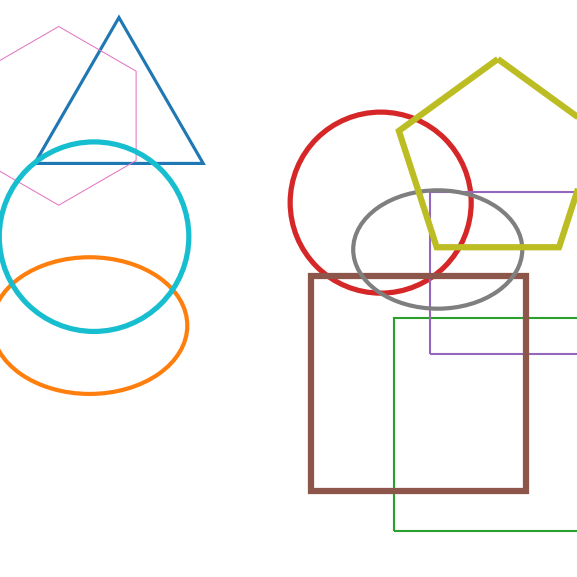[{"shape": "triangle", "thickness": 1.5, "radius": 0.84, "center": [0.206, 0.8]}, {"shape": "oval", "thickness": 2, "radius": 0.85, "center": [0.155, 0.435]}, {"shape": "square", "thickness": 1, "radius": 0.92, "center": [0.868, 0.264]}, {"shape": "circle", "thickness": 2.5, "radius": 0.78, "center": [0.659, 0.648]}, {"shape": "square", "thickness": 1, "radius": 0.7, "center": [0.885, 0.526]}, {"shape": "square", "thickness": 3, "radius": 0.93, "center": [0.724, 0.336]}, {"shape": "hexagon", "thickness": 0.5, "radius": 0.77, "center": [0.102, 0.799]}, {"shape": "oval", "thickness": 2, "radius": 0.73, "center": [0.758, 0.567]}, {"shape": "pentagon", "thickness": 3, "radius": 0.9, "center": [0.862, 0.717]}, {"shape": "circle", "thickness": 2.5, "radius": 0.82, "center": [0.163, 0.589]}]